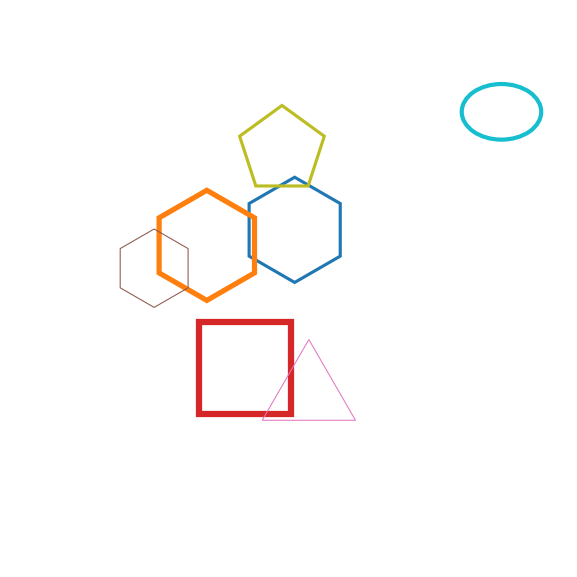[{"shape": "hexagon", "thickness": 1.5, "radius": 0.46, "center": [0.51, 0.601]}, {"shape": "hexagon", "thickness": 2.5, "radius": 0.48, "center": [0.358, 0.574]}, {"shape": "square", "thickness": 3, "radius": 0.4, "center": [0.424, 0.361]}, {"shape": "hexagon", "thickness": 0.5, "radius": 0.34, "center": [0.267, 0.535]}, {"shape": "triangle", "thickness": 0.5, "radius": 0.47, "center": [0.535, 0.318]}, {"shape": "pentagon", "thickness": 1.5, "radius": 0.39, "center": [0.488, 0.739]}, {"shape": "oval", "thickness": 2, "radius": 0.34, "center": [0.868, 0.805]}]